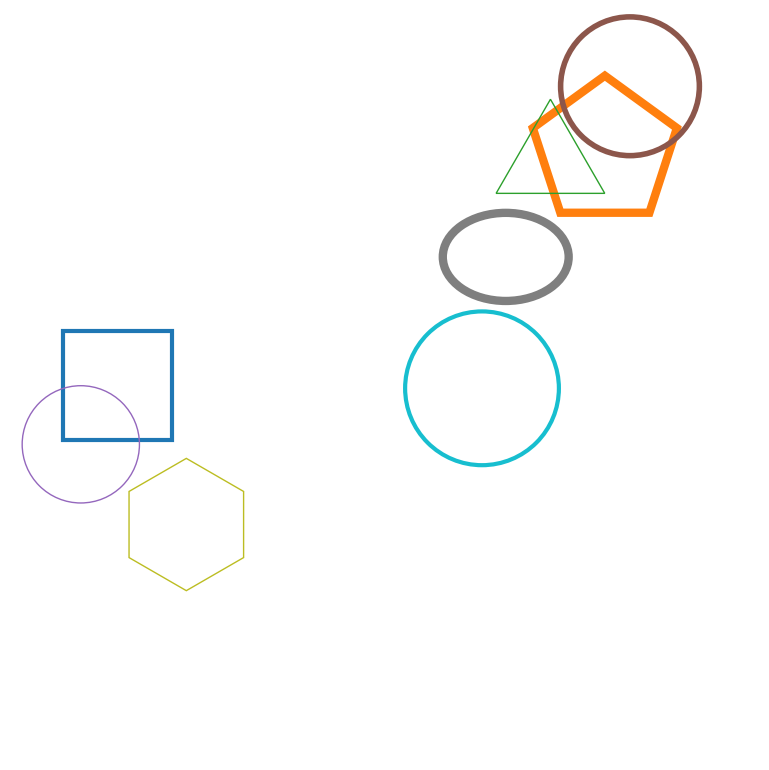[{"shape": "square", "thickness": 1.5, "radius": 0.35, "center": [0.152, 0.5]}, {"shape": "pentagon", "thickness": 3, "radius": 0.49, "center": [0.786, 0.803]}, {"shape": "triangle", "thickness": 0.5, "radius": 0.41, "center": [0.715, 0.79]}, {"shape": "circle", "thickness": 0.5, "radius": 0.38, "center": [0.105, 0.423]}, {"shape": "circle", "thickness": 2, "radius": 0.45, "center": [0.818, 0.888]}, {"shape": "oval", "thickness": 3, "radius": 0.41, "center": [0.657, 0.666]}, {"shape": "hexagon", "thickness": 0.5, "radius": 0.43, "center": [0.242, 0.319]}, {"shape": "circle", "thickness": 1.5, "radius": 0.5, "center": [0.626, 0.496]}]